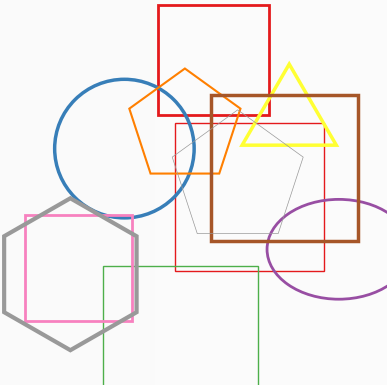[{"shape": "square", "thickness": 2, "radius": 0.72, "center": [0.552, 0.844]}, {"shape": "square", "thickness": 1, "radius": 0.96, "center": [0.644, 0.488]}, {"shape": "circle", "thickness": 2.5, "radius": 0.9, "center": [0.321, 0.614]}, {"shape": "square", "thickness": 1, "radius": 1.0, "center": [0.466, 0.11]}, {"shape": "oval", "thickness": 2, "radius": 0.93, "center": [0.874, 0.352]}, {"shape": "pentagon", "thickness": 1.5, "radius": 0.75, "center": [0.477, 0.671]}, {"shape": "triangle", "thickness": 2.5, "radius": 0.7, "center": [0.746, 0.693]}, {"shape": "square", "thickness": 2.5, "radius": 0.95, "center": [0.735, 0.565]}, {"shape": "square", "thickness": 2, "radius": 0.69, "center": [0.203, 0.305]}, {"shape": "pentagon", "thickness": 0.5, "radius": 0.89, "center": [0.613, 0.537]}, {"shape": "hexagon", "thickness": 3, "radius": 0.99, "center": [0.182, 0.288]}]